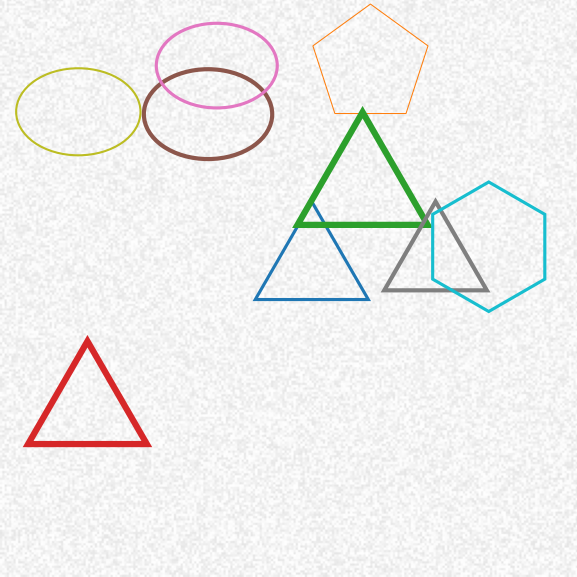[{"shape": "triangle", "thickness": 1.5, "radius": 0.56, "center": [0.54, 0.537]}, {"shape": "pentagon", "thickness": 0.5, "radius": 0.52, "center": [0.641, 0.887]}, {"shape": "triangle", "thickness": 3, "radius": 0.65, "center": [0.628, 0.675]}, {"shape": "triangle", "thickness": 3, "radius": 0.59, "center": [0.151, 0.29]}, {"shape": "oval", "thickness": 2, "radius": 0.56, "center": [0.36, 0.801]}, {"shape": "oval", "thickness": 1.5, "radius": 0.52, "center": [0.375, 0.886]}, {"shape": "triangle", "thickness": 2, "radius": 0.51, "center": [0.754, 0.548]}, {"shape": "oval", "thickness": 1, "radius": 0.54, "center": [0.136, 0.806]}, {"shape": "hexagon", "thickness": 1.5, "radius": 0.56, "center": [0.846, 0.572]}]